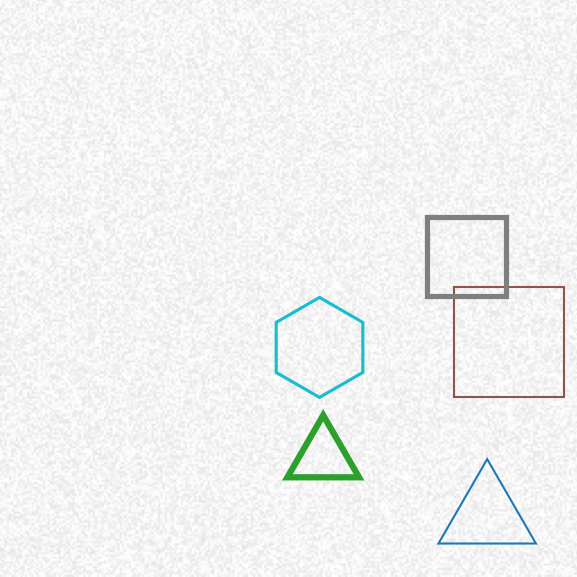[{"shape": "triangle", "thickness": 1, "radius": 0.49, "center": [0.844, 0.107]}, {"shape": "triangle", "thickness": 3, "radius": 0.36, "center": [0.56, 0.208]}, {"shape": "square", "thickness": 1, "radius": 0.48, "center": [0.881, 0.407]}, {"shape": "square", "thickness": 2.5, "radius": 0.34, "center": [0.808, 0.555]}, {"shape": "hexagon", "thickness": 1.5, "radius": 0.43, "center": [0.553, 0.398]}]